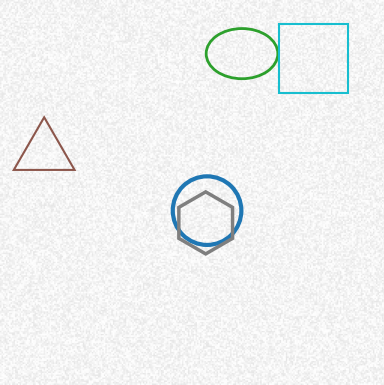[{"shape": "circle", "thickness": 3, "radius": 0.45, "center": [0.538, 0.453]}, {"shape": "oval", "thickness": 2, "radius": 0.47, "center": [0.629, 0.861]}, {"shape": "triangle", "thickness": 1.5, "radius": 0.46, "center": [0.115, 0.604]}, {"shape": "hexagon", "thickness": 2.5, "radius": 0.4, "center": [0.534, 0.421]}, {"shape": "square", "thickness": 1.5, "radius": 0.45, "center": [0.816, 0.849]}]